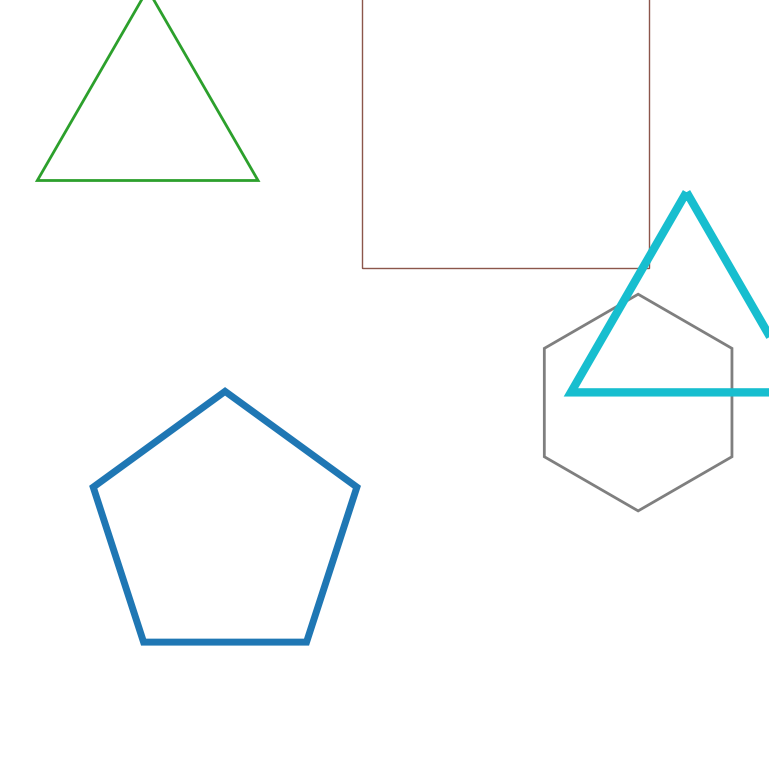[{"shape": "pentagon", "thickness": 2.5, "radius": 0.9, "center": [0.292, 0.312]}, {"shape": "triangle", "thickness": 1, "radius": 0.83, "center": [0.192, 0.848]}, {"shape": "square", "thickness": 0.5, "radius": 0.93, "center": [0.656, 0.838]}, {"shape": "hexagon", "thickness": 1, "radius": 0.7, "center": [0.829, 0.477]}, {"shape": "triangle", "thickness": 3, "radius": 0.87, "center": [0.892, 0.577]}]